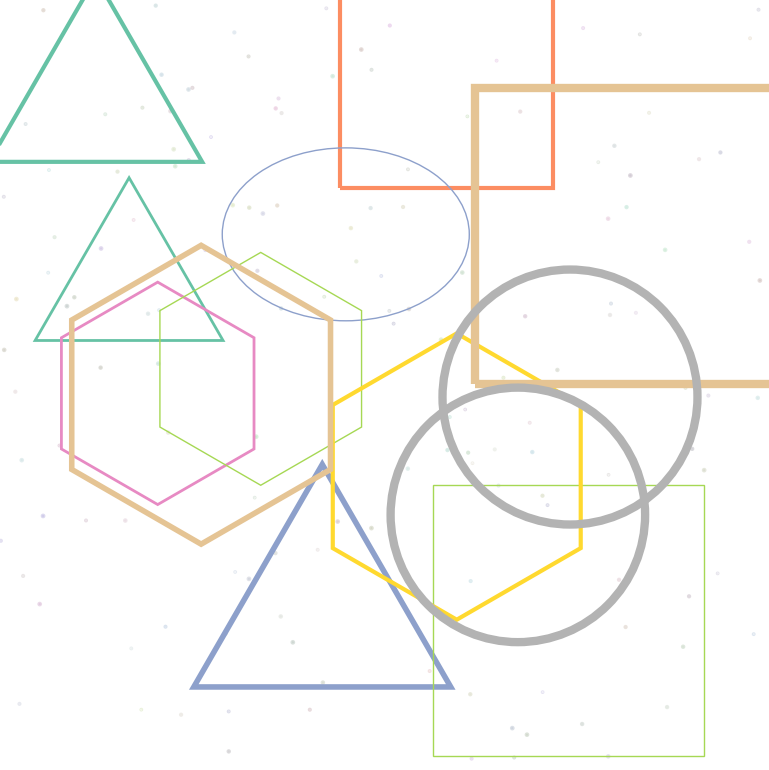[{"shape": "triangle", "thickness": 1, "radius": 0.7, "center": [0.168, 0.628]}, {"shape": "triangle", "thickness": 1.5, "radius": 0.8, "center": [0.124, 0.87]}, {"shape": "square", "thickness": 1.5, "radius": 0.69, "center": [0.58, 0.894]}, {"shape": "triangle", "thickness": 2, "radius": 0.96, "center": [0.419, 0.204]}, {"shape": "oval", "thickness": 0.5, "radius": 0.8, "center": [0.449, 0.696]}, {"shape": "hexagon", "thickness": 1, "radius": 0.72, "center": [0.205, 0.489]}, {"shape": "square", "thickness": 0.5, "radius": 0.88, "center": [0.738, 0.194]}, {"shape": "hexagon", "thickness": 0.5, "radius": 0.76, "center": [0.339, 0.521]}, {"shape": "hexagon", "thickness": 1.5, "radius": 0.93, "center": [0.593, 0.381]}, {"shape": "hexagon", "thickness": 2, "radius": 0.97, "center": [0.261, 0.487]}, {"shape": "square", "thickness": 3, "radius": 0.96, "center": [0.809, 0.693]}, {"shape": "circle", "thickness": 3, "radius": 0.83, "center": [0.74, 0.484]}, {"shape": "circle", "thickness": 3, "radius": 0.83, "center": [0.673, 0.331]}]